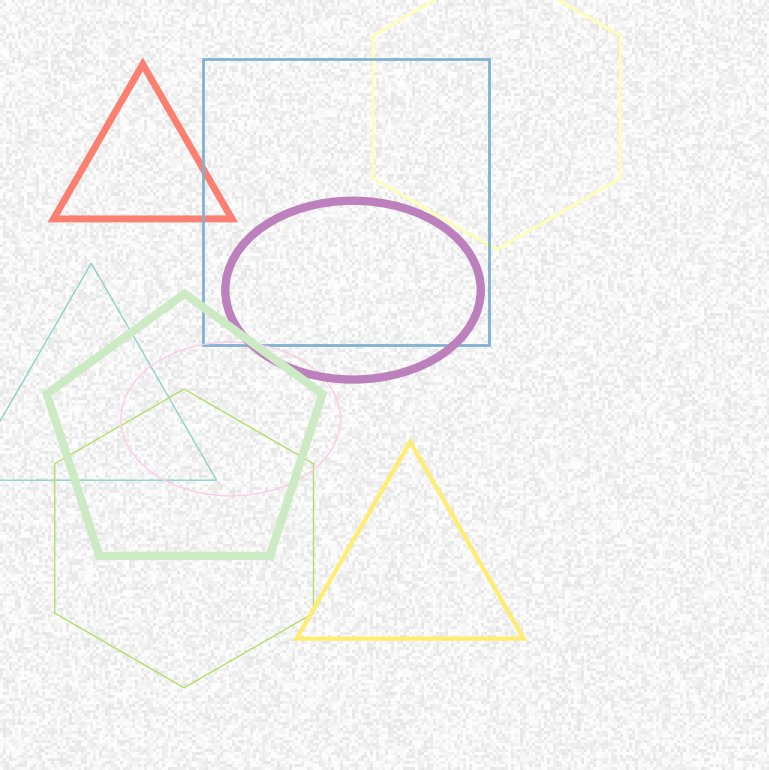[{"shape": "triangle", "thickness": 0.5, "radius": 0.94, "center": [0.119, 0.47]}, {"shape": "hexagon", "thickness": 1, "radius": 0.93, "center": [0.645, 0.861]}, {"shape": "triangle", "thickness": 2.5, "radius": 0.67, "center": [0.185, 0.783]}, {"shape": "square", "thickness": 1, "radius": 0.93, "center": [0.449, 0.737]}, {"shape": "hexagon", "thickness": 0.5, "radius": 0.97, "center": [0.239, 0.301]}, {"shape": "oval", "thickness": 0.5, "radius": 0.71, "center": [0.3, 0.456]}, {"shape": "oval", "thickness": 3, "radius": 0.83, "center": [0.458, 0.623]}, {"shape": "pentagon", "thickness": 3, "radius": 0.94, "center": [0.24, 0.43]}, {"shape": "triangle", "thickness": 1.5, "radius": 0.85, "center": [0.533, 0.256]}]